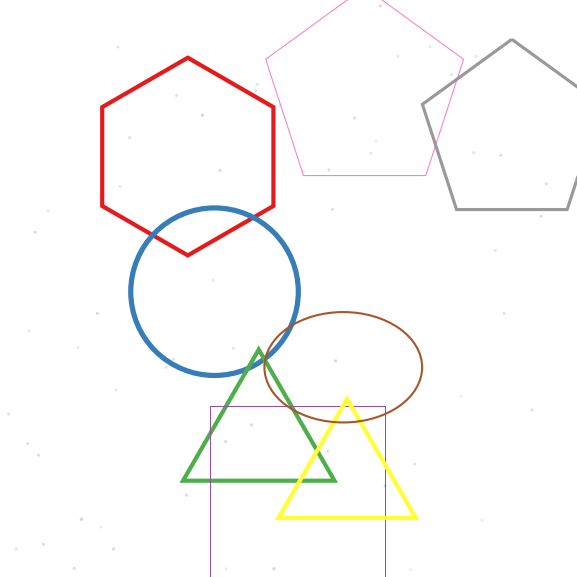[{"shape": "hexagon", "thickness": 2, "radius": 0.86, "center": [0.325, 0.728]}, {"shape": "circle", "thickness": 2.5, "radius": 0.73, "center": [0.371, 0.494]}, {"shape": "triangle", "thickness": 2, "radius": 0.76, "center": [0.448, 0.242]}, {"shape": "square", "thickness": 0.5, "radius": 0.76, "center": [0.515, 0.145]}, {"shape": "triangle", "thickness": 2, "radius": 0.69, "center": [0.601, 0.171]}, {"shape": "oval", "thickness": 1, "radius": 0.68, "center": [0.594, 0.363]}, {"shape": "pentagon", "thickness": 0.5, "radius": 0.9, "center": [0.631, 0.841]}, {"shape": "pentagon", "thickness": 1.5, "radius": 0.81, "center": [0.886, 0.768]}]